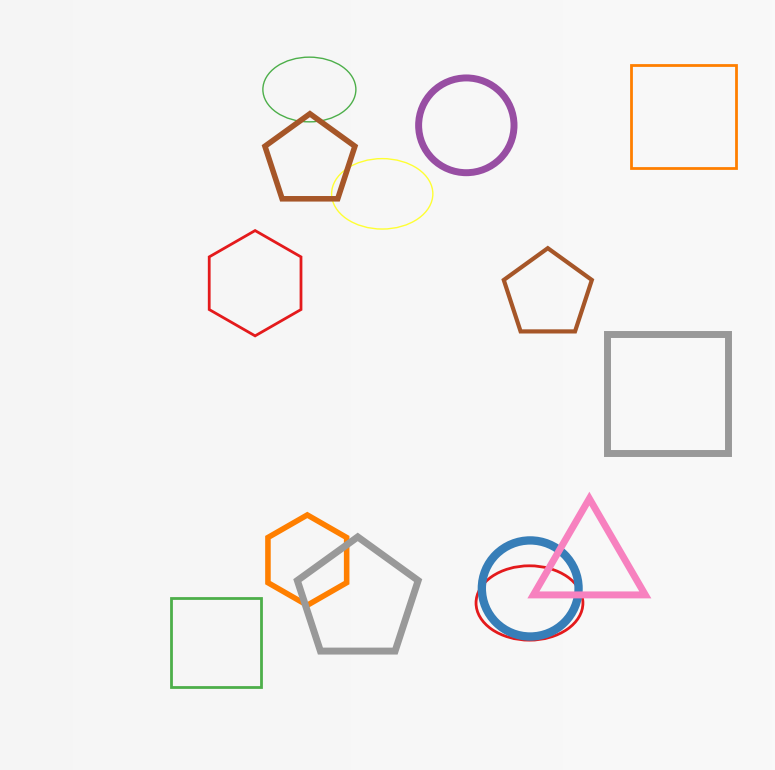[{"shape": "hexagon", "thickness": 1, "radius": 0.34, "center": [0.329, 0.632]}, {"shape": "oval", "thickness": 1, "radius": 0.34, "center": [0.683, 0.217]}, {"shape": "circle", "thickness": 3, "radius": 0.31, "center": [0.684, 0.236]}, {"shape": "square", "thickness": 1, "radius": 0.29, "center": [0.279, 0.166]}, {"shape": "oval", "thickness": 0.5, "radius": 0.3, "center": [0.399, 0.884]}, {"shape": "circle", "thickness": 2.5, "radius": 0.31, "center": [0.602, 0.837]}, {"shape": "square", "thickness": 1, "radius": 0.34, "center": [0.882, 0.849]}, {"shape": "hexagon", "thickness": 2, "radius": 0.29, "center": [0.397, 0.273]}, {"shape": "oval", "thickness": 0.5, "radius": 0.33, "center": [0.493, 0.748]}, {"shape": "pentagon", "thickness": 2, "radius": 0.31, "center": [0.4, 0.791]}, {"shape": "pentagon", "thickness": 1.5, "radius": 0.3, "center": [0.707, 0.618]}, {"shape": "triangle", "thickness": 2.5, "radius": 0.42, "center": [0.76, 0.269]}, {"shape": "square", "thickness": 2.5, "radius": 0.39, "center": [0.861, 0.489]}, {"shape": "pentagon", "thickness": 2.5, "radius": 0.41, "center": [0.462, 0.221]}]